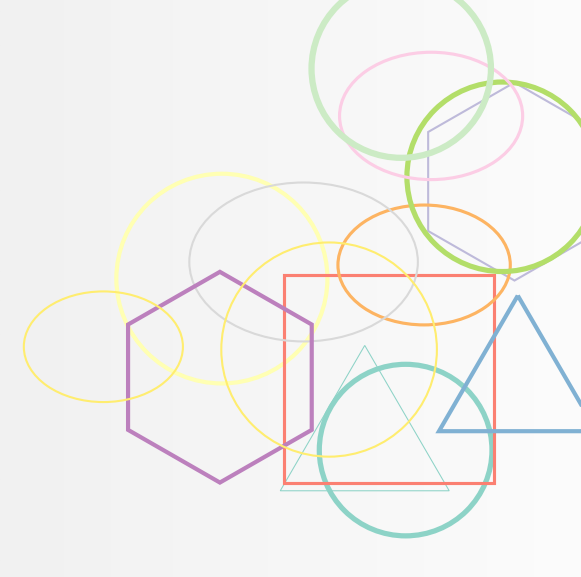[{"shape": "circle", "thickness": 2.5, "radius": 0.74, "center": [0.698, 0.22]}, {"shape": "triangle", "thickness": 0.5, "radius": 0.84, "center": [0.628, 0.233]}, {"shape": "circle", "thickness": 2, "radius": 0.91, "center": [0.382, 0.517]}, {"shape": "hexagon", "thickness": 1, "radius": 0.86, "center": [0.885, 0.685]}, {"shape": "square", "thickness": 1.5, "radius": 0.9, "center": [0.669, 0.343]}, {"shape": "triangle", "thickness": 2, "radius": 0.78, "center": [0.891, 0.331]}, {"shape": "oval", "thickness": 1.5, "radius": 0.74, "center": [0.73, 0.54]}, {"shape": "circle", "thickness": 2.5, "radius": 0.82, "center": [0.864, 0.693]}, {"shape": "oval", "thickness": 1.5, "radius": 0.79, "center": [0.742, 0.798]}, {"shape": "oval", "thickness": 1, "radius": 0.98, "center": [0.522, 0.545]}, {"shape": "hexagon", "thickness": 2, "radius": 0.91, "center": [0.378, 0.346]}, {"shape": "circle", "thickness": 3, "radius": 0.77, "center": [0.69, 0.88]}, {"shape": "oval", "thickness": 1, "radius": 0.68, "center": [0.178, 0.399]}, {"shape": "circle", "thickness": 1, "radius": 0.93, "center": [0.566, 0.394]}]